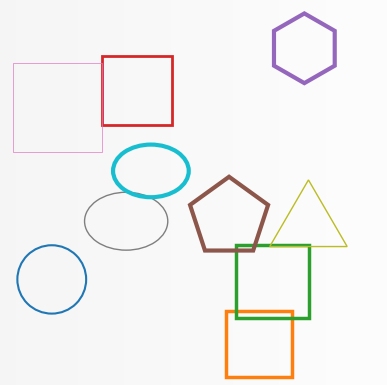[{"shape": "circle", "thickness": 1.5, "radius": 0.44, "center": [0.134, 0.274]}, {"shape": "square", "thickness": 2.5, "radius": 0.43, "center": [0.668, 0.107]}, {"shape": "square", "thickness": 2.5, "radius": 0.48, "center": [0.704, 0.269]}, {"shape": "square", "thickness": 2, "radius": 0.45, "center": [0.354, 0.764]}, {"shape": "hexagon", "thickness": 3, "radius": 0.45, "center": [0.785, 0.875]}, {"shape": "pentagon", "thickness": 3, "radius": 0.53, "center": [0.591, 0.435]}, {"shape": "square", "thickness": 0.5, "radius": 0.58, "center": [0.148, 0.722]}, {"shape": "oval", "thickness": 1, "radius": 0.54, "center": [0.326, 0.425]}, {"shape": "triangle", "thickness": 1, "radius": 0.58, "center": [0.796, 0.417]}, {"shape": "oval", "thickness": 3, "radius": 0.49, "center": [0.389, 0.556]}]